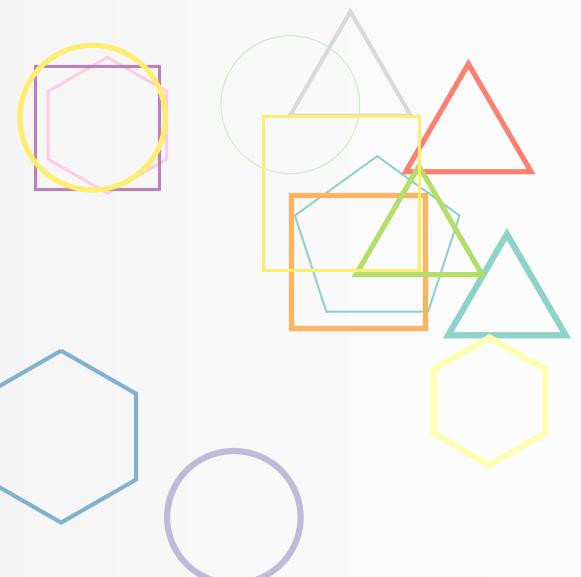[{"shape": "pentagon", "thickness": 1, "radius": 0.74, "center": [0.649, 0.58]}, {"shape": "triangle", "thickness": 3, "radius": 0.58, "center": [0.872, 0.477]}, {"shape": "hexagon", "thickness": 3, "radius": 0.55, "center": [0.842, 0.304]}, {"shape": "circle", "thickness": 3, "radius": 0.57, "center": [0.402, 0.103]}, {"shape": "triangle", "thickness": 2.5, "radius": 0.62, "center": [0.806, 0.764]}, {"shape": "hexagon", "thickness": 2, "radius": 0.74, "center": [0.105, 0.243]}, {"shape": "square", "thickness": 2.5, "radius": 0.58, "center": [0.616, 0.546]}, {"shape": "triangle", "thickness": 2.5, "radius": 0.63, "center": [0.721, 0.586]}, {"shape": "hexagon", "thickness": 1.5, "radius": 0.59, "center": [0.185, 0.782]}, {"shape": "triangle", "thickness": 2, "radius": 0.6, "center": [0.603, 0.859]}, {"shape": "square", "thickness": 1.5, "radius": 0.53, "center": [0.167, 0.778]}, {"shape": "circle", "thickness": 0.5, "radius": 0.6, "center": [0.499, 0.818]}, {"shape": "square", "thickness": 1.5, "radius": 0.67, "center": [0.587, 0.666]}, {"shape": "circle", "thickness": 2.5, "radius": 0.63, "center": [0.159, 0.795]}]